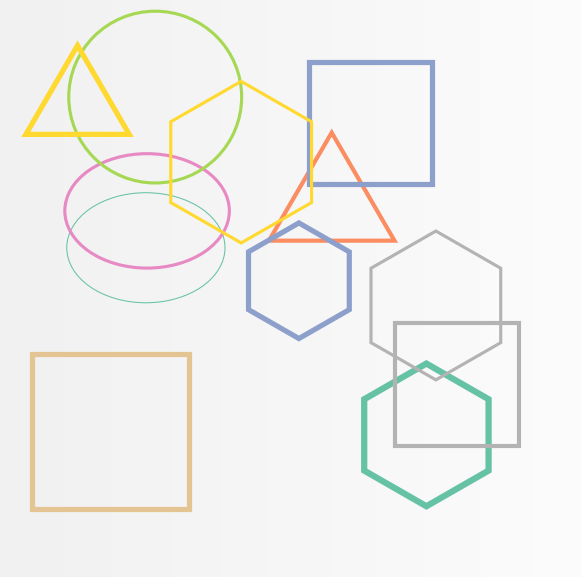[{"shape": "hexagon", "thickness": 3, "radius": 0.62, "center": [0.734, 0.246]}, {"shape": "oval", "thickness": 0.5, "radius": 0.68, "center": [0.251, 0.57]}, {"shape": "triangle", "thickness": 2, "radius": 0.62, "center": [0.571, 0.645]}, {"shape": "square", "thickness": 2.5, "radius": 0.53, "center": [0.638, 0.786]}, {"shape": "hexagon", "thickness": 2.5, "radius": 0.5, "center": [0.514, 0.513]}, {"shape": "oval", "thickness": 1.5, "radius": 0.71, "center": [0.253, 0.634]}, {"shape": "circle", "thickness": 1.5, "radius": 0.74, "center": [0.267, 0.831]}, {"shape": "hexagon", "thickness": 1.5, "radius": 0.7, "center": [0.415, 0.718]}, {"shape": "triangle", "thickness": 2.5, "radius": 0.51, "center": [0.133, 0.818]}, {"shape": "square", "thickness": 2.5, "radius": 0.67, "center": [0.19, 0.252]}, {"shape": "square", "thickness": 2, "radius": 0.53, "center": [0.787, 0.334]}, {"shape": "hexagon", "thickness": 1.5, "radius": 0.64, "center": [0.75, 0.47]}]